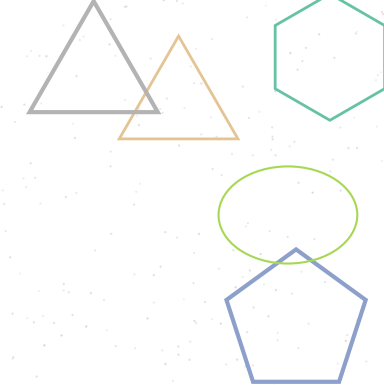[{"shape": "hexagon", "thickness": 2, "radius": 0.82, "center": [0.857, 0.852]}, {"shape": "pentagon", "thickness": 3, "radius": 0.95, "center": [0.769, 0.162]}, {"shape": "oval", "thickness": 1.5, "radius": 0.9, "center": [0.748, 0.442]}, {"shape": "triangle", "thickness": 2, "radius": 0.89, "center": [0.464, 0.728]}, {"shape": "triangle", "thickness": 3, "radius": 0.96, "center": [0.243, 0.805]}]